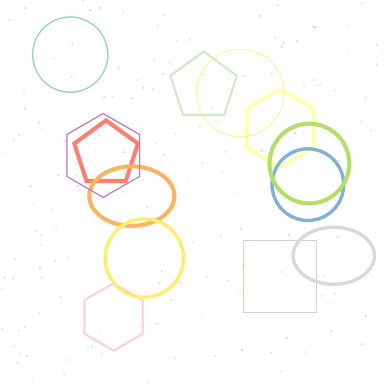[{"shape": "circle", "thickness": 1, "radius": 0.49, "center": [0.182, 0.858]}, {"shape": "hexagon", "thickness": 3, "radius": 0.51, "center": [0.728, 0.667]}, {"shape": "square", "thickness": 0.5, "radius": 0.47, "center": [0.726, 0.283]}, {"shape": "pentagon", "thickness": 3, "radius": 0.43, "center": [0.276, 0.6]}, {"shape": "circle", "thickness": 2.5, "radius": 0.47, "center": [0.8, 0.52]}, {"shape": "oval", "thickness": 3, "radius": 0.55, "center": [0.342, 0.491]}, {"shape": "circle", "thickness": 3, "radius": 0.52, "center": [0.804, 0.575]}, {"shape": "hexagon", "thickness": 1.5, "radius": 0.44, "center": [0.295, 0.177]}, {"shape": "oval", "thickness": 2.5, "radius": 0.53, "center": [0.867, 0.336]}, {"shape": "hexagon", "thickness": 1, "radius": 0.54, "center": [0.268, 0.596]}, {"shape": "pentagon", "thickness": 1.5, "radius": 0.45, "center": [0.529, 0.775]}, {"shape": "circle", "thickness": 2.5, "radius": 0.51, "center": [0.375, 0.33]}, {"shape": "circle", "thickness": 0.5, "radius": 0.57, "center": [0.624, 0.759]}]